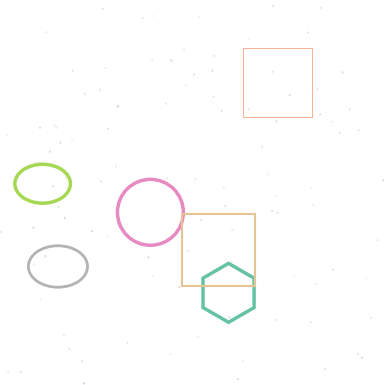[{"shape": "hexagon", "thickness": 2.5, "radius": 0.38, "center": [0.594, 0.239]}, {"shape": "square", "thickness": 0.5, "radius": 0.45, "center": [0.721, 0.786]}, {"shape": "circle", "thickness": 2.5, "radius": 0.43, "center": [0.391, 0.449]}, {"shape": "oval", "thickness": 2.5, "radius": 0.36, "center": [0.111, 0.523]}, {"shape": "square", "thickness": 1.5, "radius": 0.47, "center": [0.568, 0.351]}, {"shape": "oval", "thickness": 2, "radius": 0.38, "center": [0.15, 0.308]}]